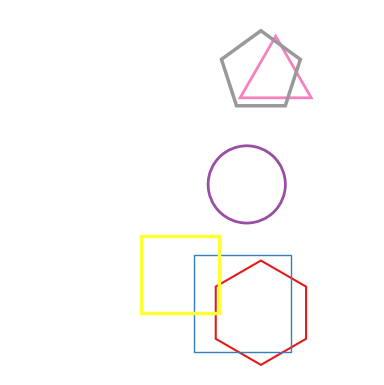[{"shape": "hexagon", "thickness": 1.5, "radius": 0.68, "center": [0.678, 0.188]}, {"shape": "square", "thickness": 1, "radius": 0.63, "center": [0.63, 0.211]}, {"shape": "circle", "thickness": 2, "radius": 0.5, "center": [0.641, 0.521]}, {"shape": "square", "thickness": 2.5, "radius": 0.5, "center": [0.468, 0.287]}, {"shape": "triangle", "thickness": 2, "radius": 0.53, "center": [0.716, 0.799]}, {"shape": "pentagon", "thickness": 2.5, "radius": 0.54, "center": [0.678, 0.812]}]